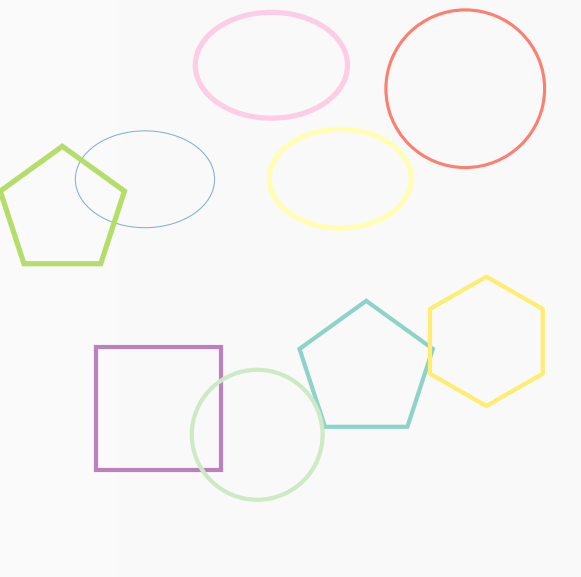[{"shape": "pentagon", "thickness": 2, "radius": 0.6, "center": [0.63, 0.358]}, {"shape": "oval", "thickness": 2.5, "radius": 0.61, "center": [0.586, 0.69]}, {"shape": "circle", "thickness": 1.5, "radius": 0.68, "center": [0.8, 0.845]}, {"shape": "oval", "thickness": 0.5, "radius": 0.6, "center": [0.249, 0.689]}, {"shape": "pentagon", "thickness": 2.5, "radius": 0.56, "center": [0.107, 0.633]}, {"shape": "oval", "thickness": 2.5, "radius": 0.65, "center": [0.467, 0.886]}, {"shape": "square", "thickness": 2, "radius": 0.54, "center": [0.273, 0.292]}, {"shape": "circle", "thickness": 2, "radius": 0.56, "center": [0.442, 0.246]}, {"shape": "hexagon", "thickness": 2, "radius": 0.56, "center": [0.837, 0.408]}]